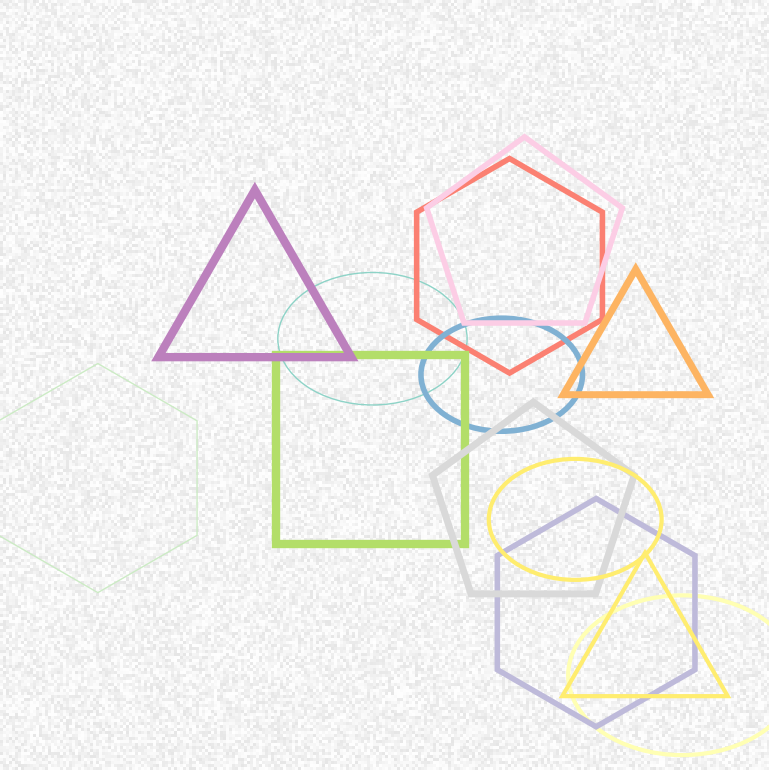[{"shape": "oval", "thickness": 0.5, "radius": 0.61, "center": [0.484, 0.56]}, {"shape": "oval", "thickness": 1.5, "radius": 0.74, "center": [0.886, 0.123]}, {"shape": "hexagon", "thickness": 2, "radius": 0.74, "center": [0.774, 0.204]}, {"shape": "hexagon", "thickness": 2, "radius": 0.7, "center": [0.662, 0.655]}, {"shape": "oval", "thickness": 2, "radius": 0.52, "center": [0.652, 0.513]}, {"shape": "triangle", "thickness": 2.5, "radius": 0.54, "center": [0.826, 0.542]}, {"shape": "square", "thickness": 3, "radius": 0.62, "center": [0.481, 0.416]}, {"shape": "pentagon", "thickness": 2, "radius": 0.67, "center": [0.681, 0.689]}, {"shape": "pentagon", "thickness": 2.5, "radius": 0.69, "center": [0.693, 0.34]}, {"shape": "triangle", "thickness": 3, "radius": 0.72, "center": [0.331, 0.608]}, {"shape": "hexagon", "thickness": 0.5, "radius": 0.74, "center": [0.127, 0.379]}, {"shape": "oval", "thickness": 1.5, "radius": 0.56, "center": [0.747, 0.325]}, {"shape": "triangle", "thickness": 1.5, "radius": 0.62, "center": [0.838, 0.158]}]